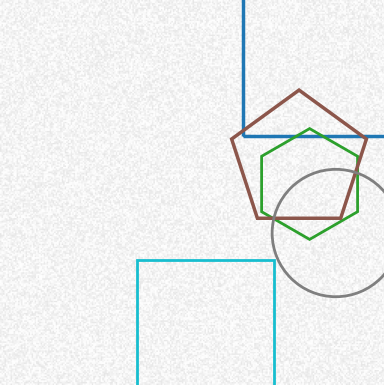[{"shape": "square", "thickness": 2.5, "radius": 0.95, "center": [0.822, 0.836]}, {"shape": "hexagon", "thickness": 2, "radius": 0.72, "center": [0.804, 0.522]}, {"shape": "pentagon", "thickness": 2.5, "radius": 0.92, "center": [0.777, 0.582]}, {"shape": "circle", "thickness": 2, "radius": 0.83, "center": [0.872, 0.395]}, {"shape": "square", "thickness": 2, "radius": 0.89, "center": [0.535, 0.146]}]